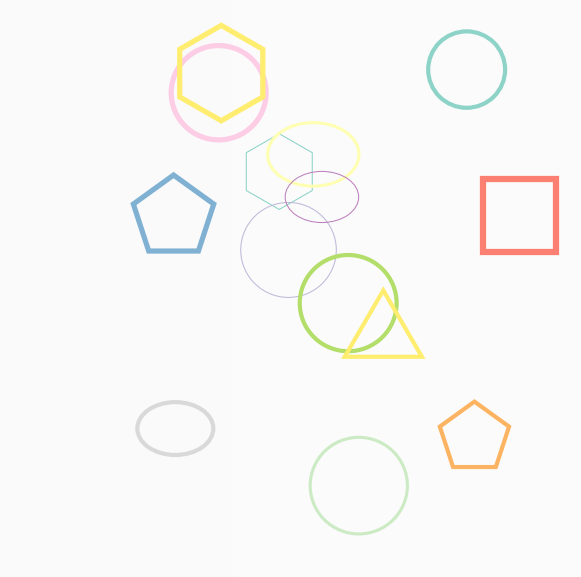[{"shape": "hexagon", "thickness": 0.5, "radius": 0.33, "center": [0.48, 0.702]}, {"shape": "circle", "thickness": 2, "radius": 0.33, "center": [0.803, 0.879]}, {"shape": "oval", "thickness": 1.5, "radius": 0.39, "center": [0.539, 0.732]}, {"shape": "circle", "thickness": 0.5, "radius": 0.41, "center": [0.496, 0.566]}, {"shape": "square", "thickness": 3, "radius": 0.32, "center": [0.894, 0.626]}, {"shape": "pentagon", "thickness": 2.5, "radius": 0.36, "center": [0.299, 0.623]}, {"shape": "pentagon", "thickness": 2, "radius": 0.31, "center": [0.816, 0.241]}, {"shape": "circle", "thickness": 2, "radius": 0.42, "center": [0.599, 0.474]}, {"shape": "circle", "thickness": 2.5, "radius": 0.41, "center": [0.376, 0.839]}, {"shape": "oval", "thickness": 2, "radius": 0.33, "center": [0.302, 0.257]}, {"shape": "oval", "thickness": 0.5, "radius": 0.32, "center": [0.554, 0.658]}, {"shape": "circle", "thickness": 1.5, "radius": 0.42, "center": [0.617, 0.158]}, {"shape": "triangle", "thickness": 2, "radius": 0.38, "center": [0.659, 0.42]}, {"shape": "hexagon", "thickness": 2.5, "radius": 0.41, "center": [0.381, 0.873]}]